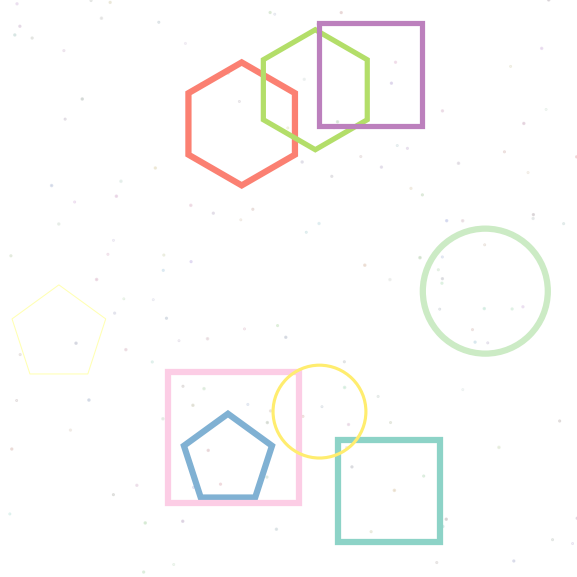[{"shape": "square", "thickness": 3, "radius": 0.44, "center": [0.673, 0.149]}, {"shape": "pentagon", "thickness": 0.5, "radius": 0.43, "center": [0.102, 0.421]}, {"shape": "hexagon", "thickness": 3, "radius": 0.53, "center": [0.419, 0.785]}, {"shape": "pentagon", "thickness": 3, "radius": 0.4, "center": [0.395, 0.202]}, {"shape": "hexagon", "thickness": 2.5, "radius": 0.52, "center": [0.546, 0.844]}, {"shape": "square", "thickness": 3, "radius": 0.57, "center": [0.405, 0.242]}, {"shape": "square", "thickness": 2.5, "radius": 0.45, "center": [0.641, 0.871]}, {"shape": "circle", "thickness": 3, "radius": 0.54, "center": [0.84, 0.495]}, {"shape": "circle", "thickness": 1.5, "radius": 0.4, "center": [0.553, 0.286]}]